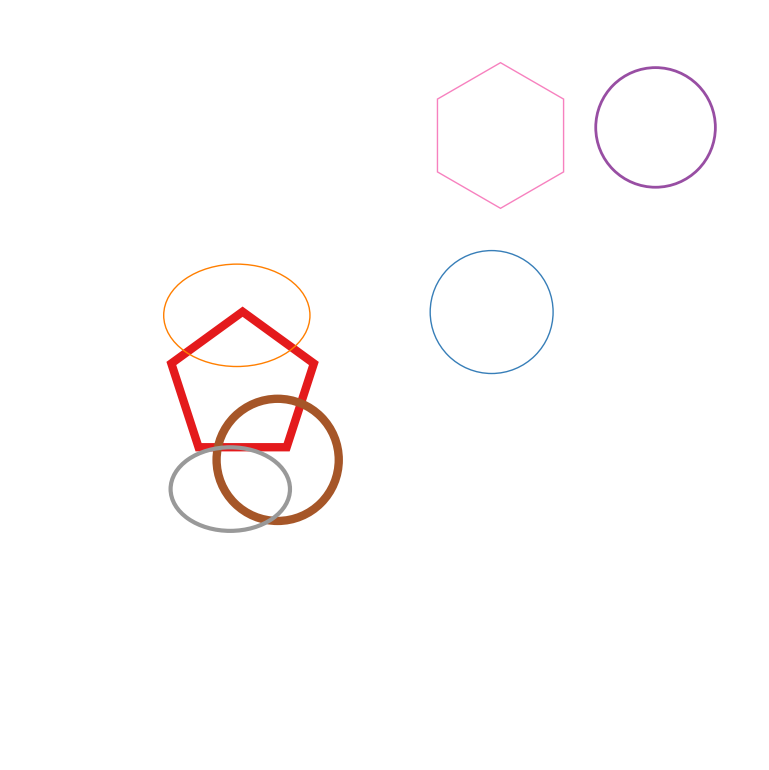[{"shape": "pentagon", "thickness": 3, "radius": 0.49, "center": [0.315, 0.498]}, {"shape": "circle", "thickness": 0.5, "radius": 0.4, "center": [0.639, 0.595]}, {"shape": "circle", "thickness": 1, "radius": 0.39, "center": [0.851, 0.835]}, {"shape": "oval", "thickness": 0.5, "radius": 0.47, "center": [0.308, 0.59]}, {"shape": "circle", "thickness": 3, "radius": 0.4, "center": [0.361, 0.403]}, {"shape": "hexagon", "thickness": 0.5, "radius": 0.47, "center": [0.65, 0.824]}, {"shape": "oval", "thickness": 1.5, "radius": 0.39, "center": [0.299, 0.365]}]